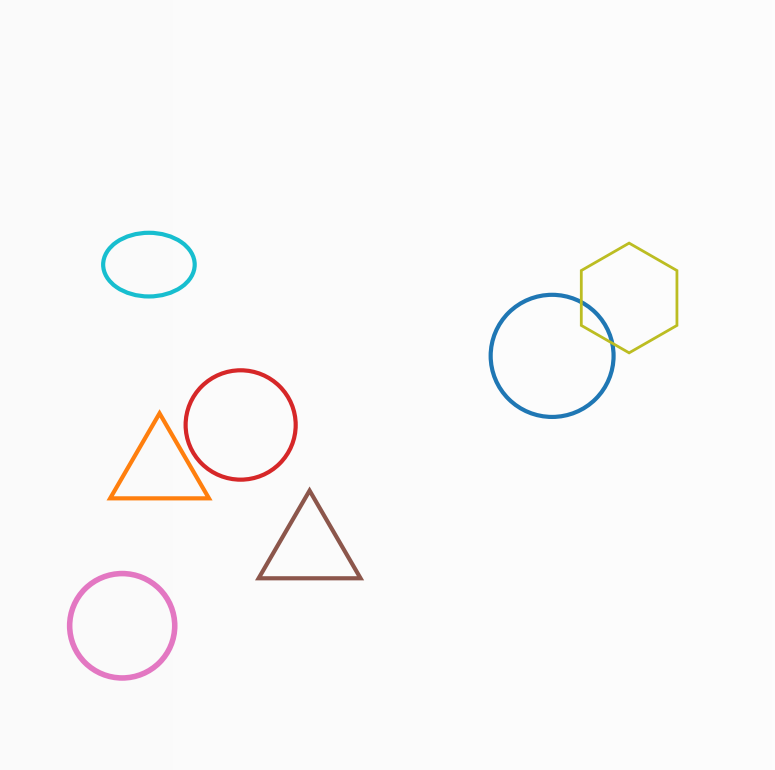[{"shape": "circle", "thickness": 1.5, "radius": 0.4, "center": [0.712, 0.538]}, {"shape": "triangle", "thickness": 1.5, "radius": 0.37, "center": [0.206, 0.39]}, {"shape": "circle", "thickness": 1.5, "radius": 0.36, "center": [0.311, 0.448]}, {"shape": "triangle", "thickness": 1.5, "radius": 0.38, "center": [0.399, 0.287]}, {"shape": "circle", "thickness": 2, "radius": 0.34, "center": [0.158, 0.187]}, {"shape": "hexagon", "thickness": 1, "radius": 0.36, "center": [0.812, 0.613]}, {"shape": "oval", "thickness": 1.5, "radius": 0.3, "center": [0.192, 0.656]}]